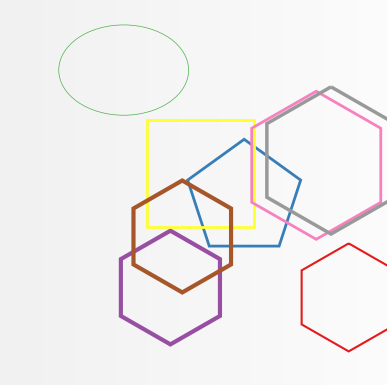[{"shape": "hexagon", "thickness": 1.5, "radius": 0.7, "center": [0.9, 0.228]}, {"shape": "pentagon", "thickness": 2, "radius": 0.77, "center": [0.63, 0.485]}, {"shape": "oval", "thickness": 0.5, "radius": 0.84, "center": [0.319, 0.818]}, {"shape": "hexagon", "thickness": 3, "radius": 0.74, "center": [0.44, 0.253]}, {"shape": "square", "thickness": 2, "radius": 0.69, "center": [0.518, 0.55]}, {"shape": "hexagon", "thickness": 3, "radius": 0.73, "center": [0.47, 0.386]}, {"shape": "hexagon", "thickness": 2, "radius": 0.96, "center": [0.816, 0.571]}, {"shape": "hexagon", "thickness": 2.5, "radius": 0.96, "center": [0.854, 0.583]}]